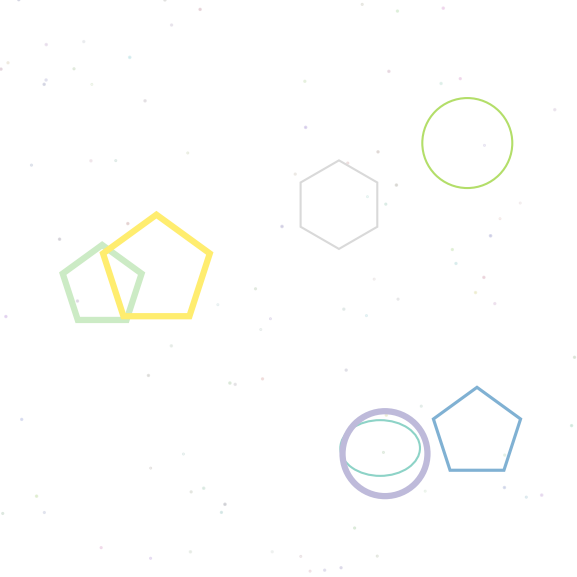[{"shape": "oval", "thickness": 1, "radius": 0.34, "center": [0.658, 0.223]}, {"shape": "circle", "thickness": 3, "radius": 0.37, "center": [0.667, 0.214]}, {"shape": "pentagon", "thickness": 1.5, "radius": 0.4, "center": [0.826, 0.249]}, {"shape": "circle", "thickness": 1, "radius": 0.39, "center": [0.809, 0.751]}, {"shape": "hexagon", "thickness": 1, "radius": 0.38, "center": [0.587, 0.645]}, {"shape": "pentagon", "thickness": 3, "radius": 0.36, "center": [0.177, 0.503]}, {"shape": "pentagon", "thickness": 3, "radius": 0.49, "center": [0.271, 0.53]}]